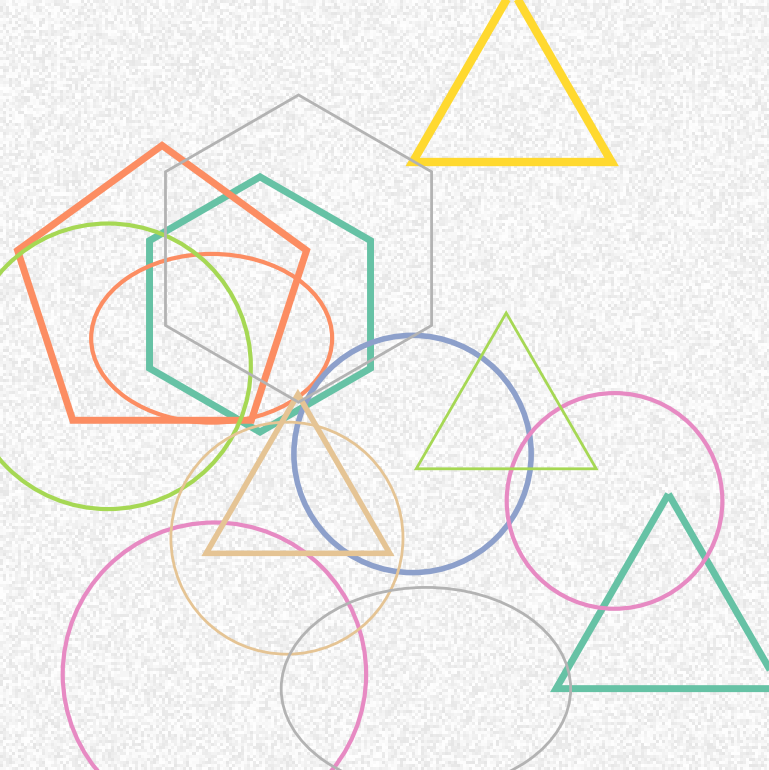[{"shape": "triangle", "thickness": 2.5, "radius": 0.84, "center": [0.868, 0.19]}, {"shape": "hexagon", "thickness": 2.5, "radius": 0.83, "center": [0.338, 0.605]}, {"shape": "pentagon", "thickness": 2.5, "radius": 0.99, "center": [0.21, 0.614]}, {"shape": "oval", "thickness": 1.5, "radius": 0.78, "center": [0.275, 0.561]}, {"shape": "circle", "thickness": 2, "radius": 0.77, "center": [0.536, 0.41]}, {"shape": "circle", "thickness": 1.5, "radius": 0.99, "center": [0.278, 0.124]}, {"shape": "circle", "thickness": 1.5, "radius": 0.7, "center": [0.798, 0.349]}, {"shape": "triangle", "thickness": 1, "radius": 0.67, "center": [0.657, 0.459]}, {"shape": "circle", "thickness": 1.5, "radius": 0.93, "center": [0.14, 0.524]}, {"shape": "triangle", "thickness": 3, "radius": 0.75, "center": [0.665, 0.864]}, {"shape": "circle", "thickness": 1, "radius": 0.75, "center": [0.373, 0.301]}, {"shape": "triangle", "thickness": 2, "radius": 0.69, "center": [0.387, 0.35]}, {"shape": "oval", "thickness": 1, "radius": 0.94, "center": [0.553, 0.106]}, {"shape": "hexagon", "thickness": 1, "radius": 1.0, "center": [0.388, 0.677]}]